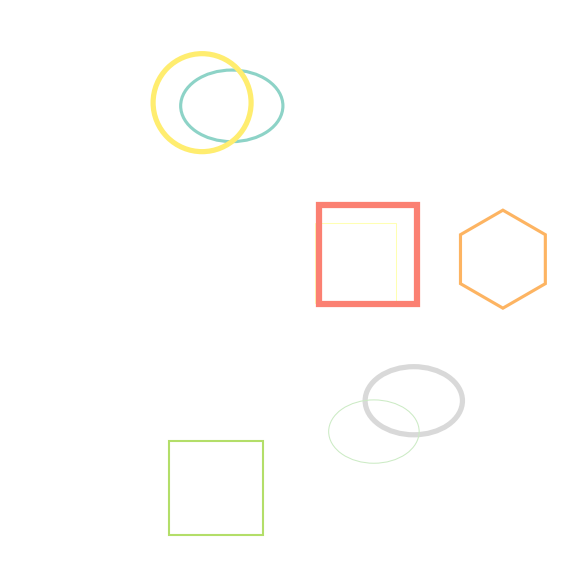[{"shape": "oval", "thickness": 1.5, "radius": 0.44, "center": [0.401, 0.816]}, {"shape": "square", "thickness": 0.5, "radius": 0.35, "center": [0.616, 0.543]}, {"shape": "square", "thickness": 3, "radius": 0.43, "center": [0.637, 0.559]}, {"shape": "hexagon", "thickness": 1.5, "radius": 0.42, "center": [0.871, 0.55]}, {"shape": "square", "thickness": 1, "radius": 0.41, "center": [0.374, 0.154]}, {"shape": "oval", "thickness": 2.5, "radius": 0.42, "center": [0.717, 0.305]}, {"shape": "oval", "thickness": 0.5, "radius": 0.39, "center": [0.647, 0.252]}, {"shape": "circle", "thickness": 2.5, "radius": 0.42, "center": [0.35, 0.821]}]